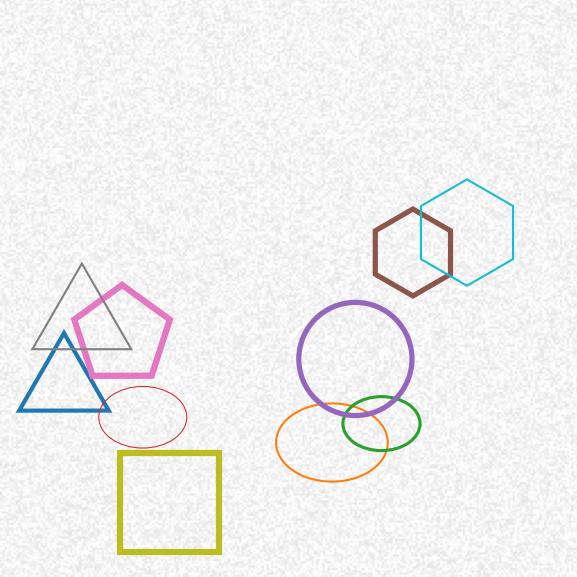[{"shape": "triangle", "thickness": 2, "radius": 0.45, "center": [0.111, 0.333]}, {"shape": "oval", "thickness": 1, "radius": 0.48, "center": [0.575, 0.233]}, {"shape": "oval", "thickness": 1.5, "radius": 0.33, "center": [0.661, 0.266]}, {"shape": "oval", "thickness": 0.5, "radius": 0.38, "center": [0.247, 0.277]}, {"shape": "circle", "thickness": 2.5, "radius": 0.49, "center": [0.615, 0.378]}, {"shape": "hexagon", "thickness": 2.5, "radius": 0.38, "center": [0.715, 0.562]}, {"shape": "pentagon", "thickness": 3, "radius": 0.43, "center": [0.211, 0.419]}, {"shape": "triangle", "thickness": 1, "radius": 0.49, "center": [0.142, 0.444]}, {"shape": "square", "thickness": 3, "radius": 0.43, "center": [0.294, 0.13]}, {"shape": "hexagon", "thickness": 1, "radius": 0.46, "center": [0.809, 0.596]}]